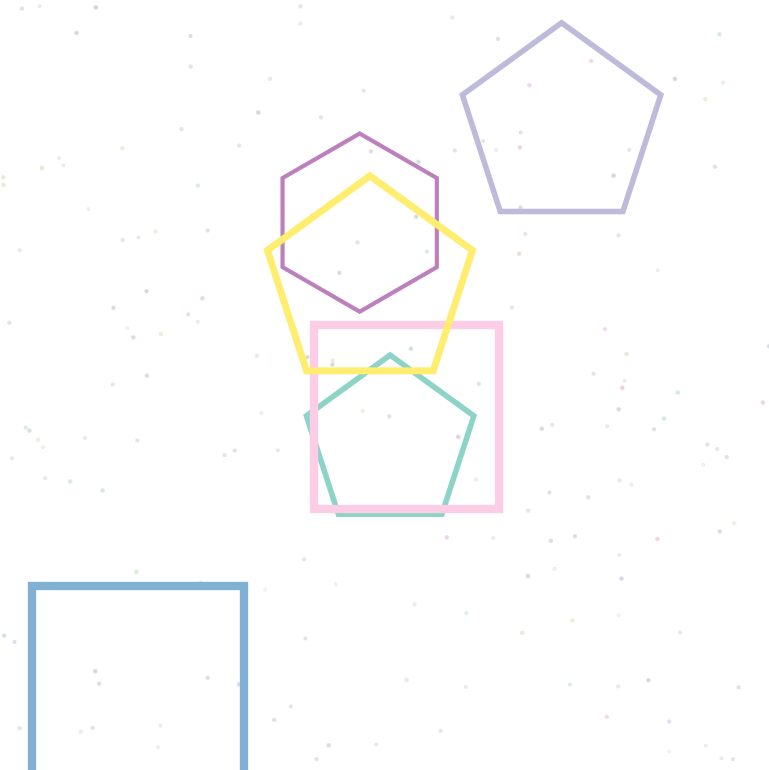[{"shape": "pentagon", "thickness": 2, "radius": 0.57, "center": [0.507, 0.425]}, {"shape": "pentagon", "thickness": 2, "radius": 0.68, "center": [0.729, 0.835]}, {"shape": "square", "thickness": 3, "radius": 0.69, "center": [0.18, 0.101]}, {"shape": "square", "thickness": 3, "radius": 0.6, "center": [0.528, 0.458]}, {"shape": "hexagon", "thickness": 1.5, "radius": 0.58, "center": [0.467, 0.711]}, {"shape": "pentagon", "thickness": 2.5, "radius": 0.7, "center": [0.48, 0.632]}]